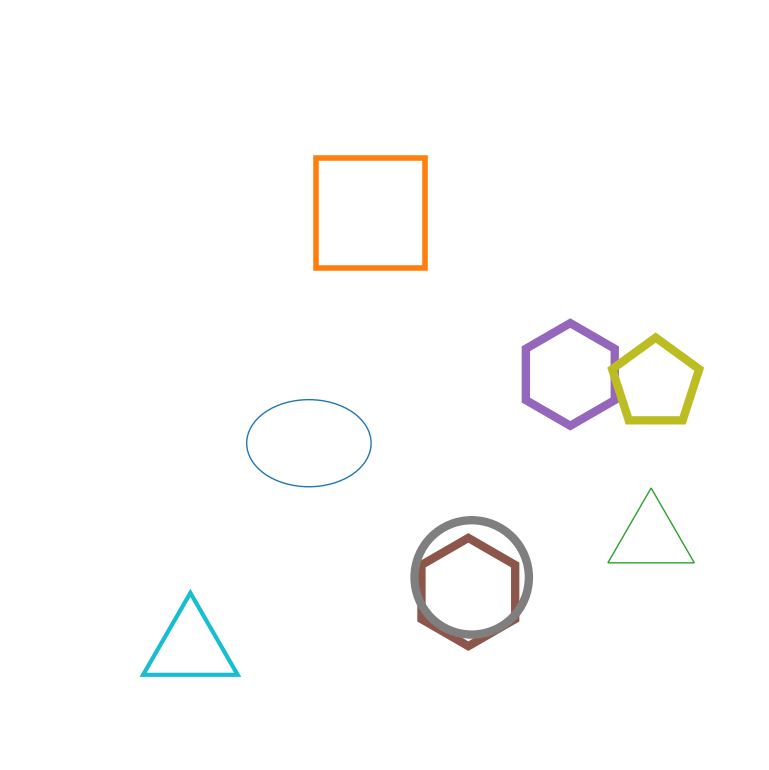[{"shape": "oval", "thickness": 0.5, "radius": 0.4, "center": [0.401, 0.424]}, {"shape": "square", "thickness": 2, "radius": 0.36, "center": [0.481, 0.724]}, {"shape": "triangle", "thickness": 0.5, "radius": 0.32, "center": [0.846, 0.301]}, {"shape": "hexagon", "thickness": 3, "radius": 0.33, "center": [0.741, 0.514]}, {"shape": "hexagon", "thickness": 3, "radius": 0.35, "center": [0.608, 0.231]}, {"shape": "circle", "thickness": 3, "radius": 0.37, "center": [0.613, 0.25]}, {"shape": "pentagon", "thickness": 3, "radius": 0.3, "center": [0.852, 0.502]}, {"shape": "triangle", "thickness": 1.5, "radius": 0.35, "center": [0.247, 0.159]}]